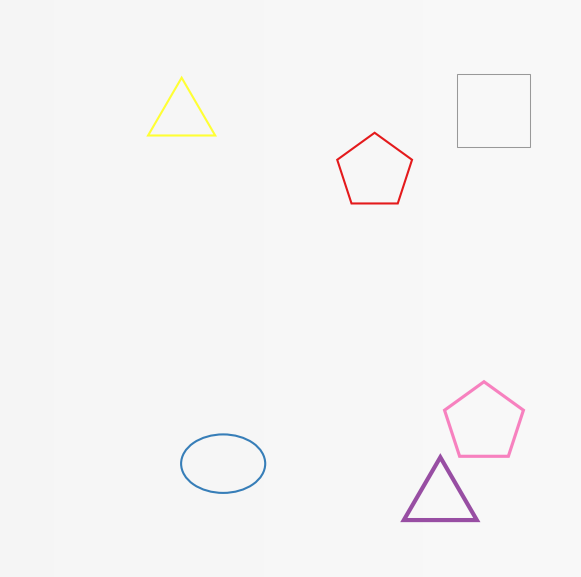[{"shape": "pentagon", "thickness": 1, "radius": 0.34, "center": [0.645, 0.702]}, {"shape": "oval", "thickness": 1, "radius": 0.36, "center": [0.384, 0.196]}, {"shape": "triangle", "thickness": 2, "radius": 0.36, "center": [0.758, 0.135]}, {"shape": "triangle", "thickness": 1, "radius": 0.33, "center": [0.313, 0.798]}, {"shape": "pentagon", "thickness": 1.5, "radius": 0.36, "center": [0.833, 0.267]}, {"shape": "square", "thickness": 0.5, "radius": 0.32, "center": [0.849, 0.808]}]